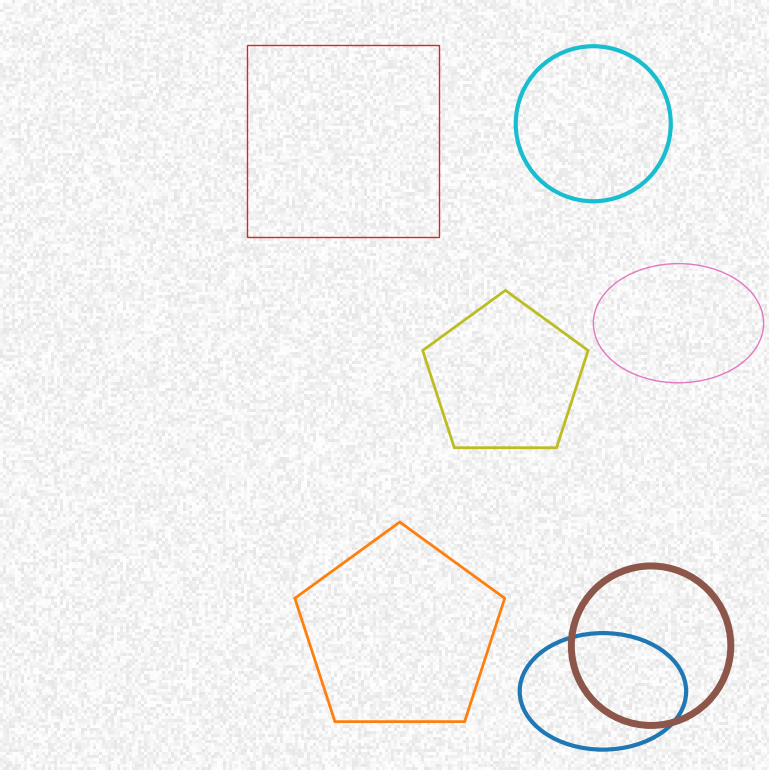[{"shape": "oval", "thickness": 1.5, "radius": 0.54, "center": [0.783, 0.102]}, {"shape": "pentagon", "thickness": 1, "radius": 0.72, "center": [0.519, 0.179]}, {"shape": "square", "thickness": 0.5, "radius": 0.62, "center": [0.445, 0.817]}, {"shape": "circle", "thickness": 2.5, "radius": 0.52, "center": [0.846, 0.161]}, {"shape": "oval", "thickness": 0.5, "radius": 0.55, "center": [0.881, 0.58]}, {"shape": "pentagon", "thickness": 1, "radius": 0.56, "center": [0.656, 0.51]}, {"shape": "circle", "thickness": 1.5, "radius": 0.5, "center": [0.77, 0.839]}]